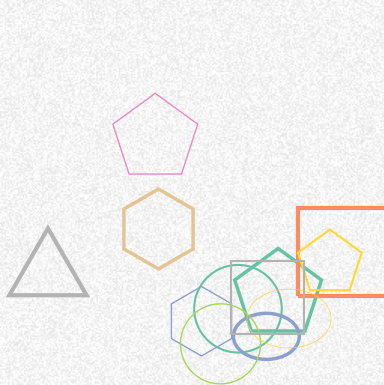[{"shape": "pentagon", "thickness": 2.5, "radius": 0.59, "center": [0.722, 0.236]}, {"shape": "circle", "thickness": 1.5, "radius": 0.57, "center": [0.618, 0.198]}, {"shape": "square", "thickness": 3, "radius": 0.57, "center": [0.888, 0.345]}, {"shape": "hexagon", "thickness": 1, "radius": 0.45, "center": [0.523, 0.166]}, {"shape": "oval", "thickness": 2.5, "radius": 0.43, "center": [0.692, 0.126]}, {"shape": "pentagon", "thickness": 1, "radius": 0.58, "center": [0.403, 0.642]}, {"shape": "circle", "thickness": 1, "radius": 0.52, "center": [0.573, 0.107]}, {"shape": "oval", "thickness": 0.5, "radius": 0.55, "center": [0.751, 0.173]}, {"shape": "pentagon", "thickness": 1.5, "radius": 0.44, "center": [0.857, 0.317]}, {"shape": "hexagon", "thickness": 2.5, "radius": 0.52, "center": [0.412, 0.405]}, {"shape": "square", "thickness": 1.5, "radius": 0.47, "center": [0.695, 0.227]}, {"shape": "triangle", "thickness": 3, "radius": 0.58, "center": [0.125, 0.291]}]